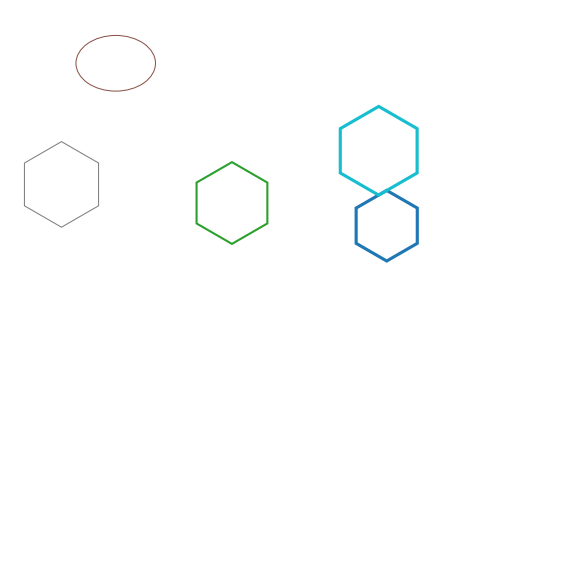[{"shape": "hexagon", "thickness": 1.5, "radius": 0.31, "center": [0.67, 0.608]}, {"shape": "hexagon", "thickness": 1, "radius": 0.35, "center": [0.402, 0.648]}, {"shape": "oval", "thickness": 0.5, "radius": 0.34, "center": [0.2, 0.89]}, {"shape": "hexagon", "thickness": 0.5, "radius": 0.37, "center": [0.106, 0.68]}, {"shape": "hexagon", "thickness": 1.5, "radius": 0.38, "center": [0.656, 0.738]}]